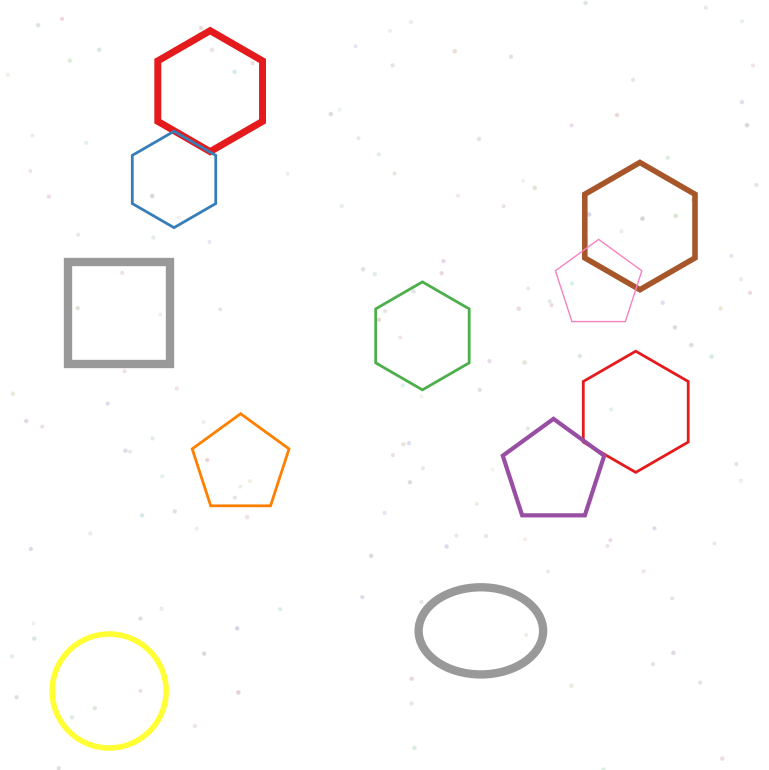[{"shape": "hexagon", "thickness": 1, "radius": 0.39, "center": [0.826, 0.465]}, {"shape": "hexagon", "thickness": 2.5, "radius": 0.39, "center": [0.273, 0.882]}, {"shape": "hexagon", "thickness": 1, "radius": 0.31, "center": [0.226, 0.767]}, {"shape": "hexagon", "thickness": 1, "radius": 0.35, "center": [0.549, 0.564]}, {"shape": "pentagon", "thickness": 1.5, "radius": 0.35, "center": [0.719, 0.387]}, {"shape": "pentagon", "thickness": 1, "radius": 0.33, "center": [0.312, 0.397]}, {"shape": "circle", "thickness": 2, "radius": 0.37, "center": [0.142, 0.103]}, {"shape": "hexagon", "thickness": 2, "radius": 0.41, "center": [0.831, 0.706]}, {"shape": "pentagon", "thickness": 0.5, "radius": 0.3, "center": [0.777, 0.63]}, {"shape": "oval", "thickness": 3, "radius": 0.4, "center": [0.625, 0.181]}, {"shape": "square", "thickness": 3, "radius": 0.33, "center": [0.155, 0.593]}]